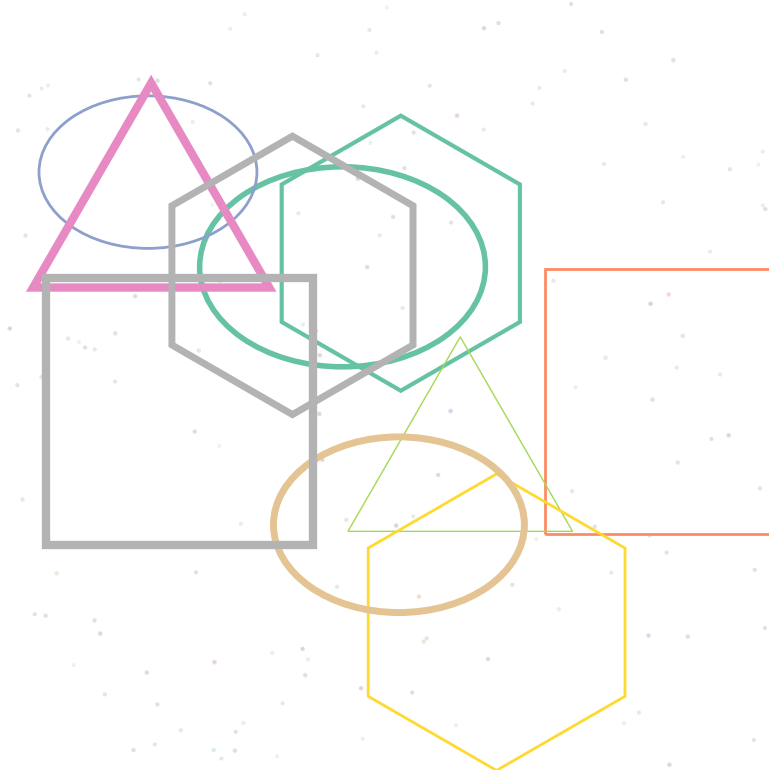[{"shape": "hexagon", "thickness": 1.5, "radius": 0.89, "center": [0.521, 0.671]}, {"shape": "oval", "thickness": 2, "radius": 0.93, "center": [0.445, 0.654]}, {"shape": "square", "thickness": 1, "radius": 0.86, "center": [0.879, 0.479]}, {"shape": "oval", "thickness": 1, "radius": 0.71, "center": [0.192, 0.776]}, {"shape": "triangle", "thickness": 3, "radius": 0.89, "center": [0.196, 0.715]}, {"shape": "triangle", "thickness": 0.5, "radius": 0.84, "center": [0.598, 0.394]}, {"shape": "hexagon", "thickness": 1, "radius": 0.96, "center": [0.645, 0.192]}, {"shape": "oval", "thickness": 2.5, "radius": 0.81, "center": [0.518, 0.319]}, {"shape": "square", "thickness": 3, "radius": 0.87, "center": [0.233, 0.466]}, {"shape": "hexagon", "thickness": 2.5, "radius": 0.9, "center": [0.38, 0.642]}]